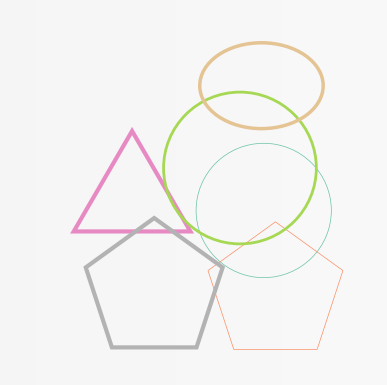[{"shape": "circle", "thickness": 0.5, "radius": 0.87, "center": [0.681, 0.453]}, {"shape": "pentagon", "thickness": 0.5, "radius": 0.92, "center": [0.711, 0.241]}, {"shape": "triangle", "thickness": 3, "radius": 0.87, "center": [0.341, 0.486]}, {"shape": "circle", "thickness": 2, "radius": 0.99, "center": [0.619, 0.564]}, {"shape": "oval", "thickness": 2.5, "radius": 0.8, "center": [0.675, 0.777]}, {"shape": "pentagon", "thickness": 3, "radius": 0.93, "center": [0.398, 0.248]}]